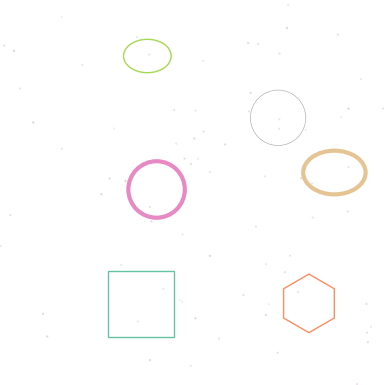[{"shape": "square", "thickness": 1, "radius": 0.43, "center": [0.367, 0.21]}, {"shape": "hexagon", "thickness": 1, "radius": 0.38, "center": [0.802, 0.212]}, {"shape": "circle", "thickness": 3, "radius": 0.37, "center": [0.407, 0.508]}, {"shape": "oval", "thickness": 1, "radius": 0.31, "center": [0.383, 0.855]}, {"shape": "oval", "thickness": 3, "radius": 0.41, "center": [0.869, 0.552]}, {"shape": "circle", "thickness": 0.5, "radius": 0.36, "center": [0.722, 0.694]}]